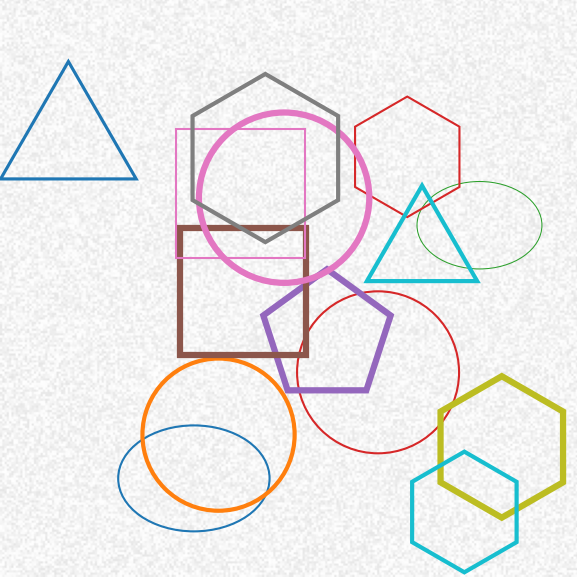[{"shape": "triangle", "thickness": 1.5, "radius": 0.68, "center": [0.118, 0.757]}, {"shape": "oval", "thickness": 1, "radius": 0.66, "center": [0.336, 0.171]}, {"shape": "circle", "thickness": 2, "radius": 0.66, "center": [0.378, 0.246]}, {"shape": "oval", "thickness": 0.5, "radius": 0.54, "center": [0.83, 0.609]}, {"shape": "circle", "thickness": 1, "radius": 0.7, "center": [0.655, 0.354]}, {"shape": "hexagon", "thickness": 1, "radius": 0.52, "center": [0.705, 0.728]}, {"shape": "pentagon", "thickness": 3, "radius": 0.58, "center": [0.566, 0.417]}, {"shape": "square", "thickness": 3, "radius": 0.55, "center": [0.42, 0.495]}, {"shape": "circle", "thickness": 3, "radius": 0.74, "center": [0.492, 0.657]}, {"shape": "square", "thickness": 1, "radius": 0.56, "center": [0.417, 0.665]}, {"shape": "hexagon", "thickness": 2, "radius": 0.73, "center": [0.459, 0.725]}, {"shape": "hexagon", "thickness": 3, "radius": 0.61, "center": [0.869, 0.225]}, {"shape": "hexagon", "thickness": 2, "radius": 0.52, "center": [0.804, 0.113]}, {"shape": "triangle", "thickness": 2, "radius": 0.55, "center": [0.731, 0.567]}]